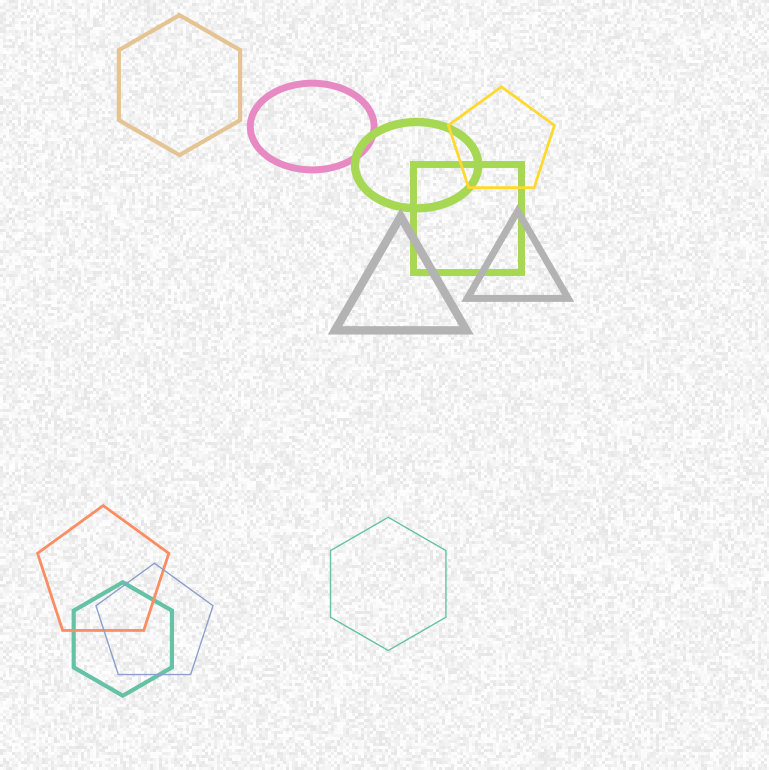[{"shape": "hexagon", "thickness": 1.5, "radius": 0.37, "center": [0.16, 0.17]}, {"shape": "hexagon", "thickness": 0.5, "radius": 0.43, "center": [0.504, 0.242]}, {"shape": "pentagon", "thickness": 1, "radius": 0.45, "center": [0.134, 0.254]}, {"shape": "pentagon", "thickness": 0.5, "radius": 0.4, "center": [0.201, 0.189]}, {"shape": "oval", "thickness": 2.5, "radius": 0.4, "center": [0.405, 0.836]}, {"shape": "square", "thickness": 2.5, "radius": 0.35, "center": [0.606, 0.717]}, {"shape": "oval", "thickness": 3, "radius": 0.4, "center": [0.541, 0.785]}, {"shape": "pentagon", "thickness": 1, "radius": 0.36, "center": [0.651, 0.815]}, {"shape": "hexagon", "thickness": 1.5, "radius": 0.45, "center": [0.233, 0.889]}, {"shape": "triangle", "thickness": 2.5, "radius": 0.38, "center": [0.672, 0.65]}, {"shape": "triangle", "thickness": 3, "radius": 0.49, "center": [0.52, 0.62]}]